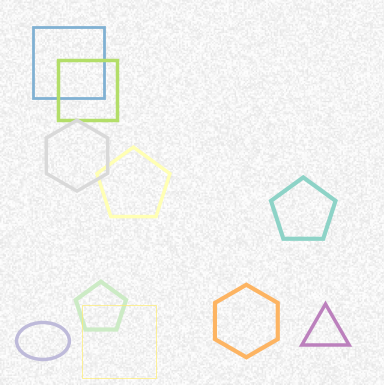[{"shape": "pentagon", "thickness": 3, "radius": 0.44, "center": [0.788, 0.451]}, {"shape": "pentagon", "thickness": 2.5, "radius": 0.5, "center": [0.347, 0.518]}, {"shape": "oval", "thickness": 2.5, "radius": 0.34, "center": [0.112, 0.114]}, {"shape": "square", "thickness": 2, "radius": 0.46, "center": [0.177, 0.837]}, {"shape": "hexagon", "thickness": 3, "radius": 0.47, "center": [0.64, 0.166]}, {"shape": "square", "thickness": 2.5, "radius": 0.39, "center": [0.227, 0.766]}, {"shape": "hexagon", "thickness": 2.5, "radius": 0.46, "center": [0.2, 0.596]}, {"shape": "triangle", "thickness": 2.5, "radius": 0.35, "center": [0.845, 0.139]}, {"shape": "pentagon", "thickness": 3, "radius": 0.34, "center": [0.262, 0.2]}, {"shape": "square", "thickness": 0.5, "radius": 0.48, "center": [0.31, 0.113]}]